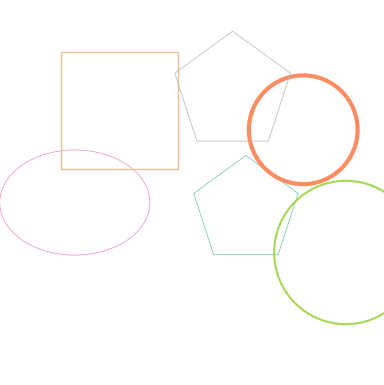[{"shape": "pentagon", "thickness": 0.5, "radius": 0.71, "center": [0.639, 0.454]}, {"shape": "circle", "thickness": 3, "radius": 0.71, "center": [0.788, 0.663]}, {"shape": "oval", "thickness": 0.5, "radius": 0.98, "center": [0.194, 0.474]}, {"shape": "circle", "thickness": 1.5, "radius": 0.93, "center": [0.898, 0.344]}, {"shape": "square", "thickness": 1, "radius": 0.76, "center": [0.31, 0.714]}, {"shape": "pentagon", "thickness": 0.5, "radius": 0.79, "center": [0.604, 0.761]}]